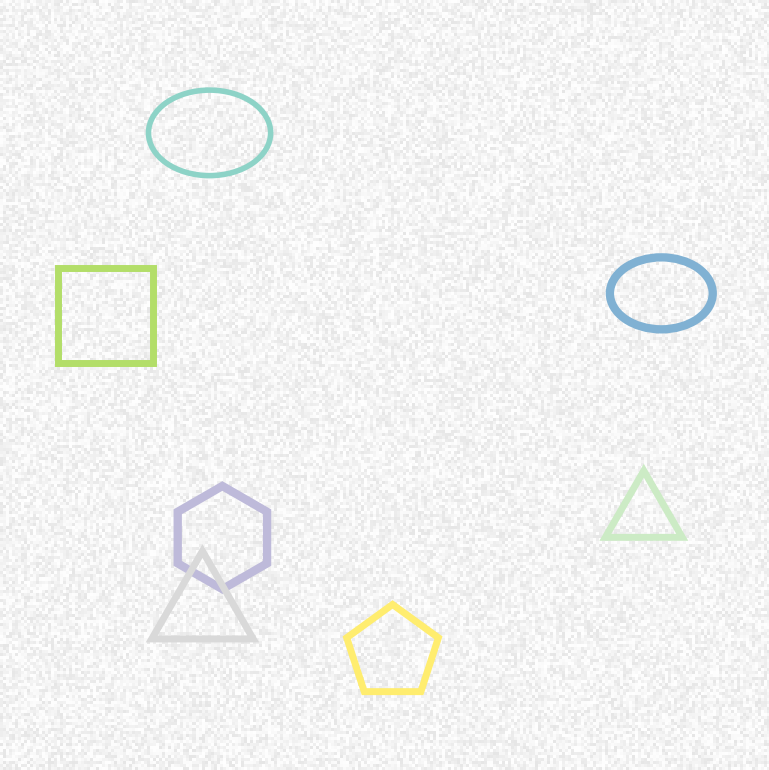[{"shape": "oval", "thickness": 2, "radius": 0.4, "center": [0.272, 0.827]}, {"shape": "hexagon", "thickness": 3, "radius": 0.33, "center": [0.289, 0.302]}, {"shape": "oval", "thickness": 3, "radius": 0.33, "center": [0.859, 0.619]}, {"shape": "square", "thickness": 2.5, "radius": 0.31, "center": [0.137, 0.59]}, {"shape": "triangle", "thickness": 2.5, "radius": 0.38, "center": [0.263, 0.208]}, {"shape": "triangle", "thickness": 2.5, "radius": 0.29, "center": [0.836, 0.331]}, {"shape": "pentagon", "thickness": 2.5, "radius": 0.31, "center": [0.51, 0.152]}]